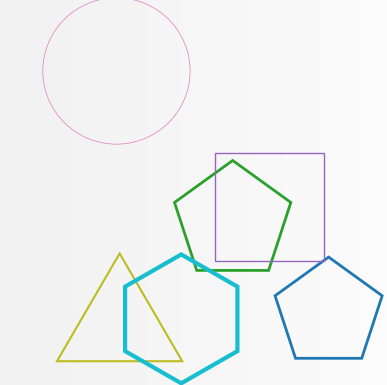[{"shape": "pentagon", "thickness": 2, "radius": 0.73, "center": [0.848, 0.187]}, {"shape": "pentagon", "thickness": 2, "radius": 0.79, "center": [0.6, 0.425]}, {"shape": "square", "thickness": 1, "radius": 0.7, "center": [0.695, 0.462]}, {"shape": "circle", "thickness": 0.5, "radius": 0.95, "center": [0.301, 0.816]}, {"shape": "triangle", "thickness": 1.5, "radius": 0.93, "center": [0.309, 0.155]}, {"shape": "hexagon", "thickness": 3, "radius": 0.84, "center": [0.468, 0.172]}]